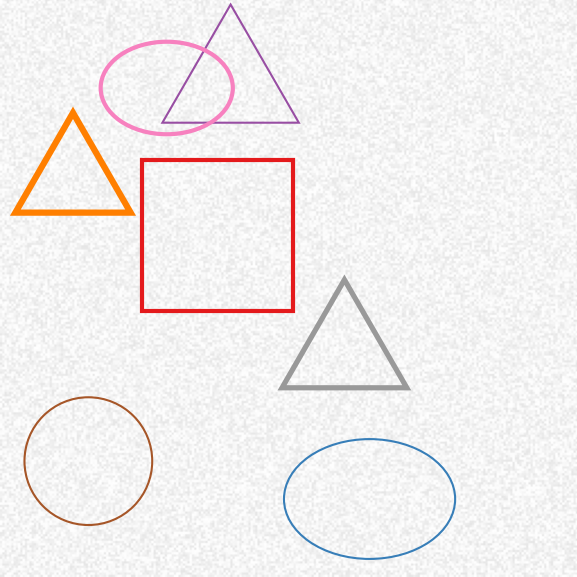[{"shape": "square", "thickness": 2, "radius": 0.66, "center": [0.377, 0.591]}, {"shape": "oval", "thickness": 1, "radius": 0.74, "center": [0.64, 0.135]}, {"shape": "triangle", "thickness": 1, "radius": 0.68, "center": [0.399, 0.855]}, {"shape": "triangle", "thickness": 3, "radius": 0.58, "center": [0.126, 0.689]}, {"shape": "circle", "thickness": 1, "radius": 0.55, "center": [0.153, 0.201]}, {"shape": "oval", "thickness": 2, "radius": 0.57, "center": [0.289, 0.847]}, {"shape": "triangle", "thickness": 2.5, "radius": 0.62, "center": [0.596, 0.39]}]